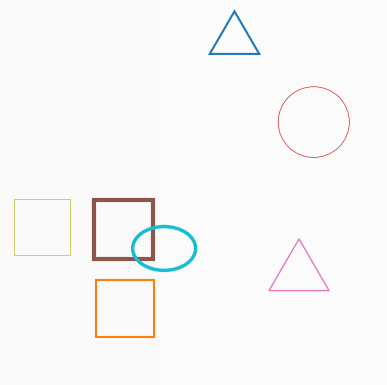[{"shape": "triangle", "thickness": 1.5, "radius": 0.37, "center": [0.605, 0.897]}, {"shape": "square", "thickness": 1.5, "radius": 0.37, "center": [0.322, 0.199]}, {"shape": "circle", "thickness": 0.5, "radius": 0.46, "center": [0.81, 0.683]}, {"shape": "square", "thickness": 3, "radius": 0.39, "center": [0.319, 0.404]}, {"shape": "triangle", "thickness": 1, "radius": 0.45, "center": [0.772, 0.29]}, {"shape": "square", "thickness": 0.5, "radius": 0.37, "center": [0.109, 0.411]}, {"shape": "oval", "thickness": 2.5, "radius": 0.41, "center": [0.424, 0.355]}]